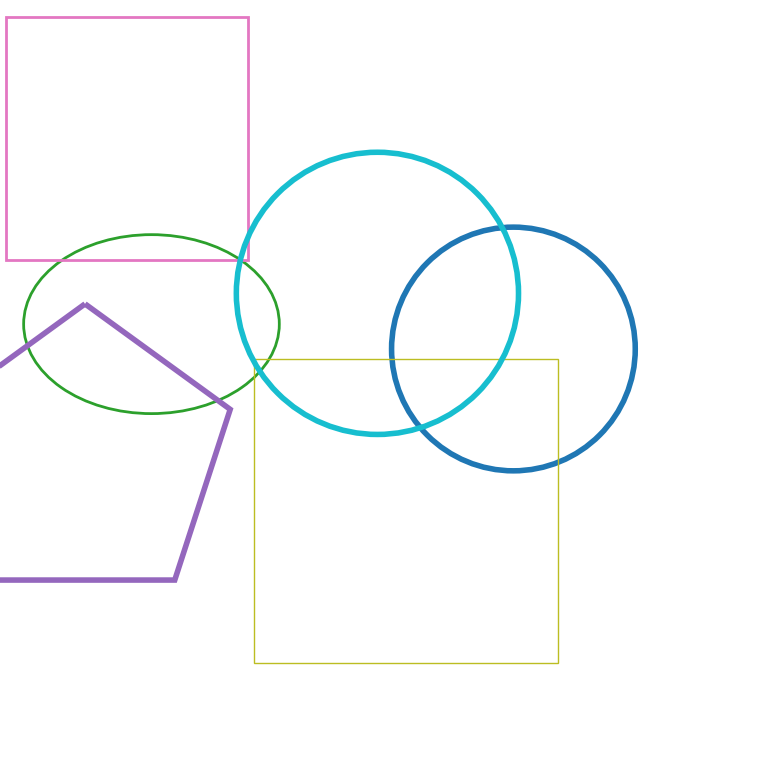[{"shape": "circle", "thickness": 2, "radius": 0.79, "center": [0.667, 0.547]}, {"shape": "oval", "thickness": 1, "radius": 0.83, "center": [0.197, 0.579]}, {"shape": "pentagon", "thickness": 2, "radius": 0.99, "center": [0.11, 0.407]}, {"shape": "square", "thickness": 1, "radius": 0.79, "center": [0.165, 0.82]}, {"shape": "square", "thickness": 0.5, "radius": 0.99, "center": [0.528, 0.336]}, {"shape": "circle", "thickness": 2, "radius": 0.92, "center": [0.49, 0.619]}]